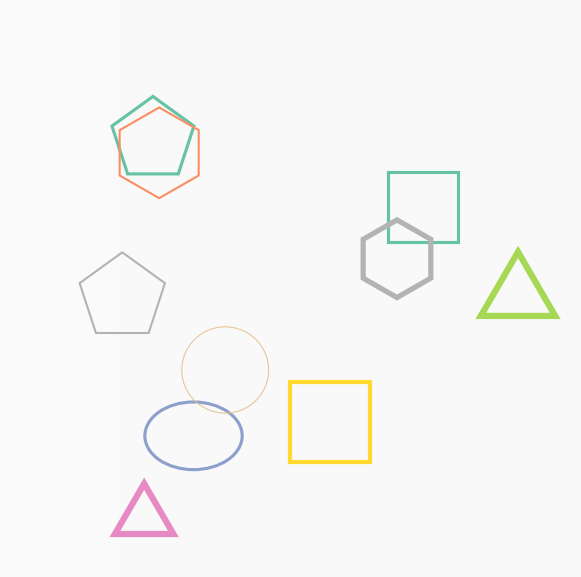[{"shape": "pentagon", "thickness": 1.5, "radius": 0.37, "center": [0.263, 0.758]}, {"shape": "square", "thickness": 1.5, "radius": 0.3, "center": [0.728, 0.64]}, {"shape": "hexagon", "thickness": 1, "radius": 0.39, "center": [0.274, 0.735]}, {"shape": "oval", "thickness": 1.5, "radius": 0.42, "center": [0.333, 0.244]}, {"shape": "triangle", "thickness": 3, "radius": 0.29, "center": [0.248, 0.104]}, {"shape": "triangle", "thickness": 3, "radius": 0.37, "center": [0.891, 0.489]}, {"shape": "square", "thickness": 2, "radius": 0.35, "center": [0.568, 0.269]}, {"shape": "circle", "thickness": 0.5, "radius": 0.37, "center": [0.387, 0.358]}, {"shape": "hexagon", "thickness": 2.5, "radius": 0.34, "center": [0.683, 0.551]}, {"shape": "pentagon", "thickness": 1, "radius": 0.39, "center": [0.21, 0.485]}]